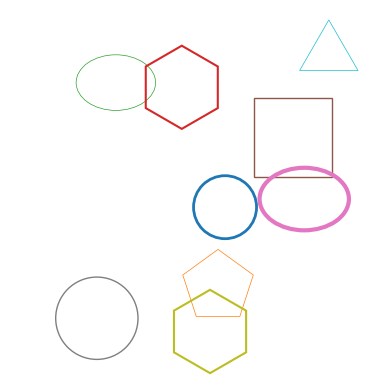[{"shape": "circle", "thickness": 2, "radius": 0.41, "center": [0.585, 0.462]}, {"shape": "pentagon", "thickness": 0.5, "radius": 0.48, "center": [0.566, 0.256]}, {"shape": "oval", "thickness": 0.5, "radius": 0.52, "center": [0.301, 0.785]}, {"shape": "hexagon", "thickness": 1.5, "radius": 0.54, "center": [0.472, 0.773]}, {"shape": "square", "thickness": 1, "radius": 0.51, "center": [0.761, 0.643]}, {"shape": "oval", "thickness": 3, "radius": 0.58, "center": [0.79, 0.483]}, {"shape": "circle", "thickness": 1, "radius": 0.53, "center": [0.252, 0.173]}, {"shape": "hexagon", "thickness": 1.5, "radius": 0.54, "center": [0.546, 0.139]}, {"shape": "triangle", "thickness": 0.5, "radius": 0.44, "center": [0.854, 0.861]}]